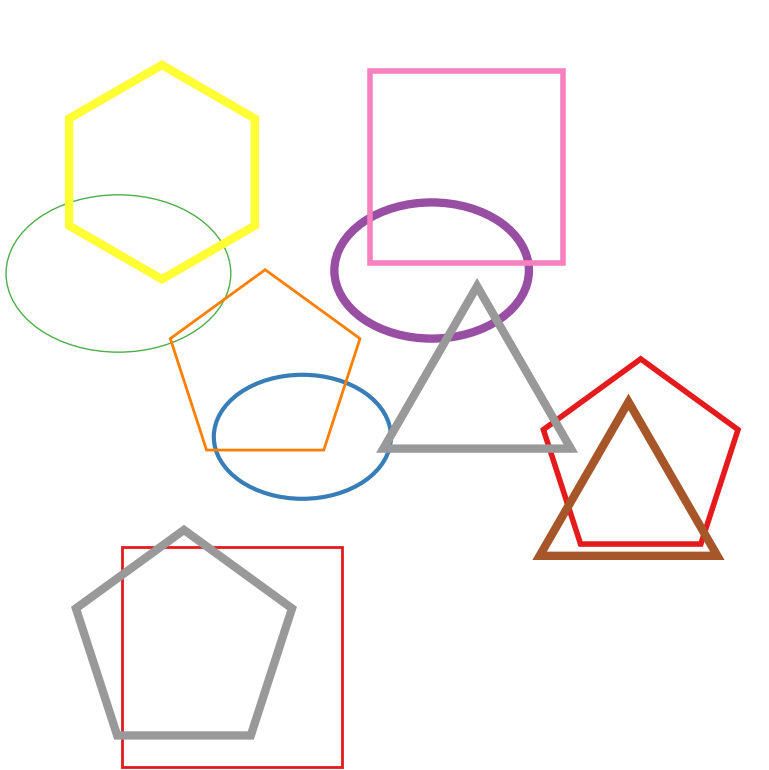[{"shape": "square", "thickness": 1, "radius": 0.71, "center": [0.301, 0.147]}, {"shape": "pentagon", "thickness": 2, "radius": 0.66, "center": [0.832, 0.401]}, {"shape": "oval", "thickness": 1.5, "radius": 0.58, "center": [0.393, 0.433]}, {"shape": "oval", "thickness": 0.5, "radius": 0.73, "center": [0.154, 0.645]}, {"shape": "oval", "thickness": 3, "radius": 0.63, "center": [0.561, 0.649]}, {"shape": "pentagon", "thickness": 1, "radius": 0.65, "center": [0.344, 0.52]}, {"shape": "hexagon", "thickness": 3, "radius": 0.7, "center": [0.21, 0.776]}, {"shape": "triangle", "thickness": 3, "radius": 0.67, "center": [0.816, 0.345]}, {"shape": "square", "thickness": 2, "radius": 0.63, "center": [0.606, 0.783]}, {"shape": "pentagon", "thickness": 3, "radius": 0.74, "center": [0.239, 0.164]}, {"shape": "triangle", "thickness": 3, "radius": 0.7, "center": [0.62, 0.488]}]